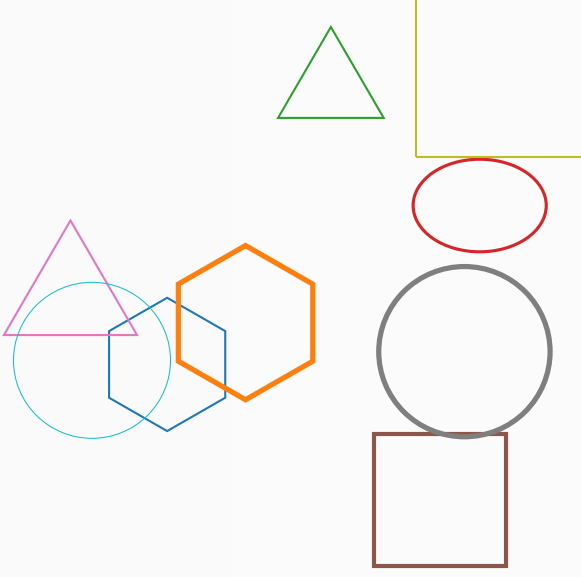[{"shape": "hexagon", "thickness": 1, "radius": 0.58, "center": [0.288, 0.368]}, {"shape": "hexagon", "thickness": 2.5, "radius": 0.67, "center": [0.422, 0.44]}, {"shape": "triangle", "thickness": 1, "radius": 0.52, "center": [0.569, 0.847]}, {"shape": "oval", "thickness": 1.5, "radius": 0.57, "center": [0.825, 0.643]}, {"shape": "square", "thickness": 2, "radius": 0.57, "center": [0.757, 0.134]}, {"shape": "triangle", "thickness": 1, "radius": 0.66, "center": [0.121, 0.485]}, {"shape": "circle", "thickness": 2.5, "radius": 0.74, "center": [0.799, 0.39]}, {"shape": "square", "thickness": 1, "radius": 0.74, "center": [0.863, 0.875]}, {"shape": "circle", "thickness": 0.5, "radius": 0.68, "center": [0.158, 0.375]}]